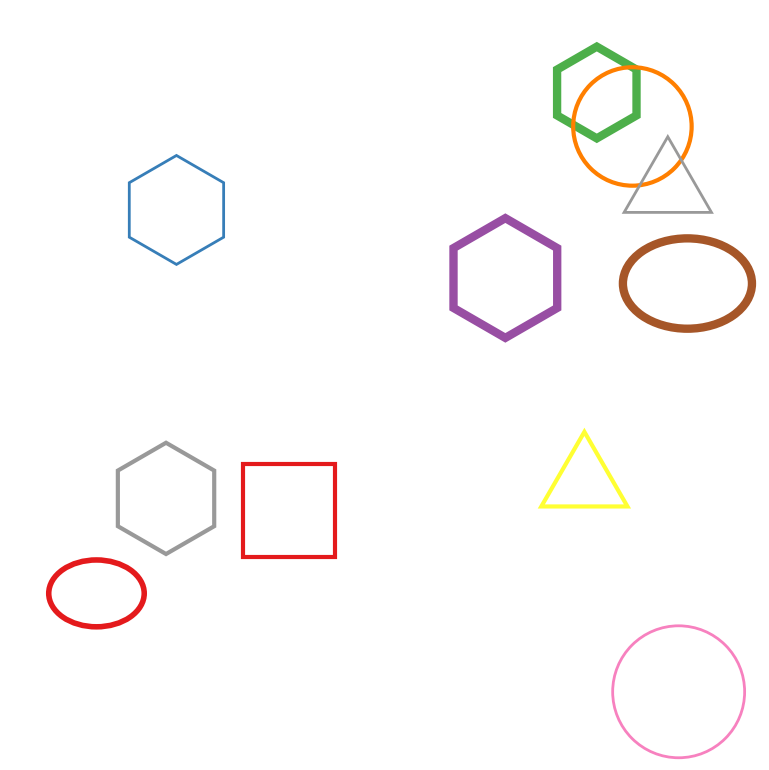[{"shape": "oval", "thickness": 2, "radius": 0.31, "center": [0.125, 0.229]}, {"shape": "square", "thickness": 1.5, "radius": 0.3, "center": [0.375, 0.337]}, {"shape": "hexagon", "thickness": 1, "radius": 0.35, "center": [0.229, 0.727]}, {"shape": "hexagon", "thickness": 3, "radius": 0.3, "center": [0.775, 0.88]}, {"shape": "hexagon", "thickness": 3, "radius": 0.39, "center": [0.656, 0.639]}, {"shape": "circle", "thickness": 1.5, "radius": 0.38, "center": [0.821, 0.836]}, {"shape": "triangle", "thickness": 1.5, "radius": 0.32, "center": [0.759, 0.375]}, {"shape": "oval", "thickness": 3, "radius": 0.42, "center": [0.893, 0.632]}, {"shape": "circle", "thickness": 1, "radius": 0.43, "center": [0.881, 0.102]}, {"shape": "hexagon", "thickness": 1.5, "radius": 0.36, "center": [0.216, 0.353]}, {"shape": "triangle", "thickness": 1, "radius": 0.33, "center": [0.867, 0.757]}]